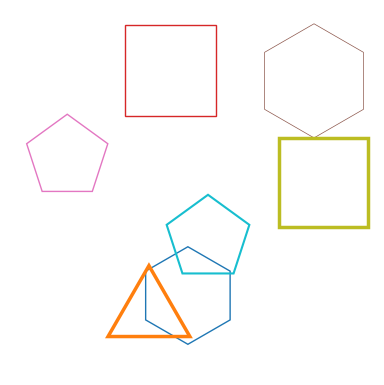[{"shape": "hexagon", "thickness": 1, "radius": 0.63, "center": [0.488, 0.232]}, {"shape": "triangle", "thickness": 2.5, "radius": 0.61, "center": [0.387, 0.187]}, {"shape": "square", "thickness": 1, "radius": 0.59, "center": [0.443, 0.816]}, {"shape": "hexagon", "thickness": 0.5, "radius": 0.74, "center": [0.816, 0.79]}, {"shape": "pentagon", "thickness": 1, "radius": 0.55, "center": [0.175, 0.592]}, {"shape": "square", "thickness": 2.5, "radius": 0.58, "center": [0.84, 0.525]}, {"shape": "pentagon", "thickness": 1.5, "radius": 0.56, "center": [0.54, 0.381]}]